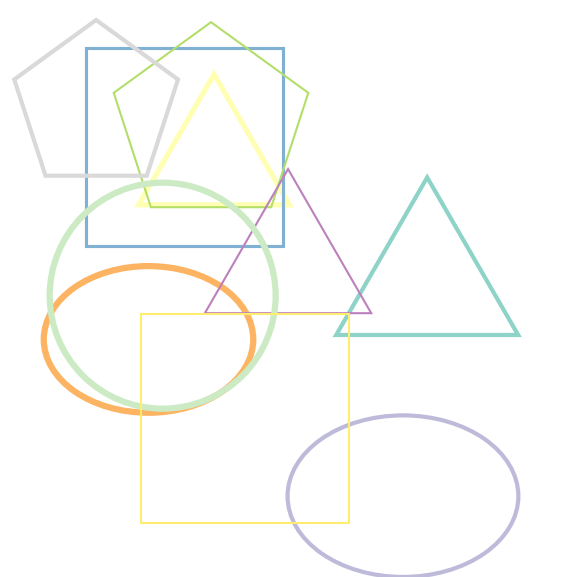[{"shape": "triangle", "thickness": 2, "radius": 0.91, "center": [0.74, 0.51]}, {"shape": "triangle", "thickness": 2.5, "radius": 0.75, "center": [0.371, 0.72]}, {"shape": "oval", "thickness": 2, "radius": 1.0, "center": [0.698, 0.14]}, {"shape": "square", "thickness": 1.5, "radius": 0.85, "center": [0.32, 0.745]}, {"shape": "oval", "thickness": 3, "radius": 0.91, "center": [0.257, 0.411]}, {"shape": "pentagon", "thickness": 1, "radius": 0.89, "center": [0.365, 0.784]}, {"shape": "pentagon", "thickness": 2, "radius": 0.75, "center": [0.166, 0.815]}, {"shape": "triangle", "thickness": 1, "radius": 0.83, "center": [0.499, 0.54]}, {"shape": "circle", "thickness": 3, "radius": 0.98, "center": [0.282, 0.487]}, {"shape": "square", "thickness": 1, "radius": 0.9, "center": [0.424, 0.275]}]